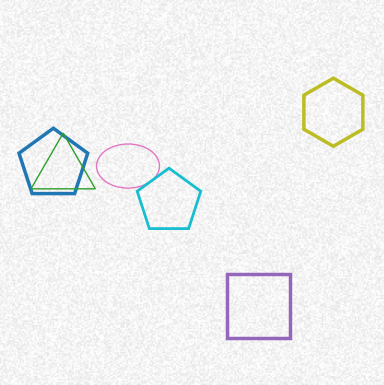[{"shape": "pentagon", "thickness": 2.5, "radius": 0.47, "center": [0.139, 0.573]}, {"shape": "triangle", "thickness": 1, "radius": 0.48, "center": [0.164, 0.558]}, {"shape": "square", "thickness": 2.5, "radius": 0.41, "center": [0.671, 0.205]}, {"shape": "oval", "thickness": 1, "radius": 0.41, "center": [0.333, 0.569]}, {"shape": "hexagon", "thickness": 2.5, "radius": 0.44, "center": [0.866, 0.708]}, {"shape": "pentagon", "thickness": 2, "radius": 0.43, "center": [0.439, 0.476]}]